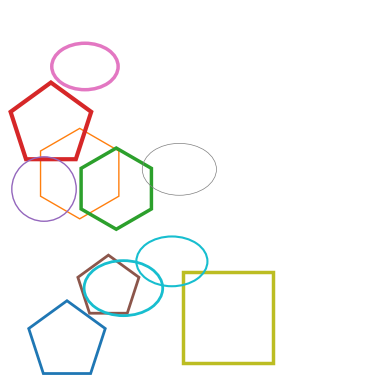[{"shape": "pentagon", "thickness": 2, "radius": 0.52, "center": [0.174, 0.114]}, {"shape": "hexagon", "thickness": 1, "radius": 0.59, "center": [0.207, 0.549]}, {"shape": "hexagon", "thickness": 2.5, "radius": 0.53, "center": [0.302, 0.51]}, {"shape": "pentagon", "thickness": 3, "radius": 0.55, "center": [0.132, 0.676]}, {"shape": "circle", "thickness": 1, "radius": 0.42, "center": [0.114, 0.509]}, {"shape": "pentagon", "thickness": 2, "radius": 0.42, "center": [0.282, 0.254]}, {"shape": "oval", "thickness": 2.5, "radius": 0.43, "center": [0.221, 0.827]}, {"shape": "oval", "thickness": 0.5, "radius": 0.48, "center": [0.466, 0.56]}, {"shape": "square", "thickness": 2.5, "radius": 0.59, "center": [0.593, 0.175]}, {"shape": "oval", "thickness": 1.5, "radius": 0.46, "center": [0.446, 0.321]}, {"shape": "oval", "thickness": 2, "radius": 0.51, "center": [0.321, 0.252]}]